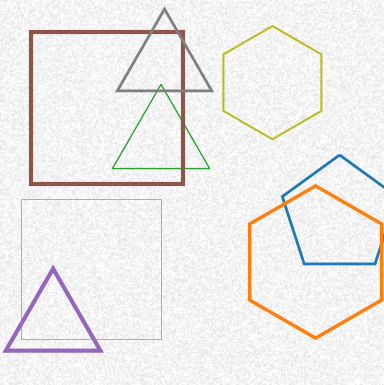[{"shape": "pentagon", "thickness": 2, "radius": 0.78, "center": [0.882, 0.441]}, {"shape": "hexagon", "thickness": 2.5, "radius": 0.99, "center": [0.82, 0.319]}, {"shape": "triangle", "thickness": 1, "radius": 0.73, "center": [0.418, 0.635]}, {"shape": "triangle", "thickness": 3, "radius": 0.71, "center": [0.138, 0.16]}, {"shape": "square", "thickness": 3, "radius": 0.99, "center": [0.278, 0.719]}, {"shape": "triangle", "thickness": 2, "radius": 0.71, "center": [0.427, 0.835]}, {"shape": "hexagon", "thickness": 1.5, "radius": 0.73, "center": [0.708, 0.785]}, {"shape": "square", "thickness": 0.5, "radius": 0.91, "center": [0.236, 0.302]}]